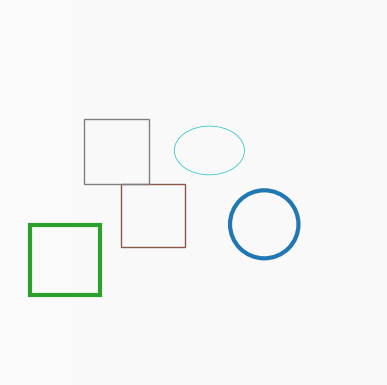[{"shape": "circle", "thickness": 3, "radius": 0.44, "center": [0.682, 0.417]}, {"shape": "square", "thickness": 3, "radius": 0.46, "center": [0.168, 0.324]}, {"shape": "square", "thickness": 1, "radius": 0.41, "center": [0.394, 0.441]}, {"shape": "square", "thickness": 1, "radius": 0.42, "center": [0.301, 0.607]}, {"shape": "oval", "thickness": 0.5, "radius": 0.45, "center": [0.54, 0.609]}]